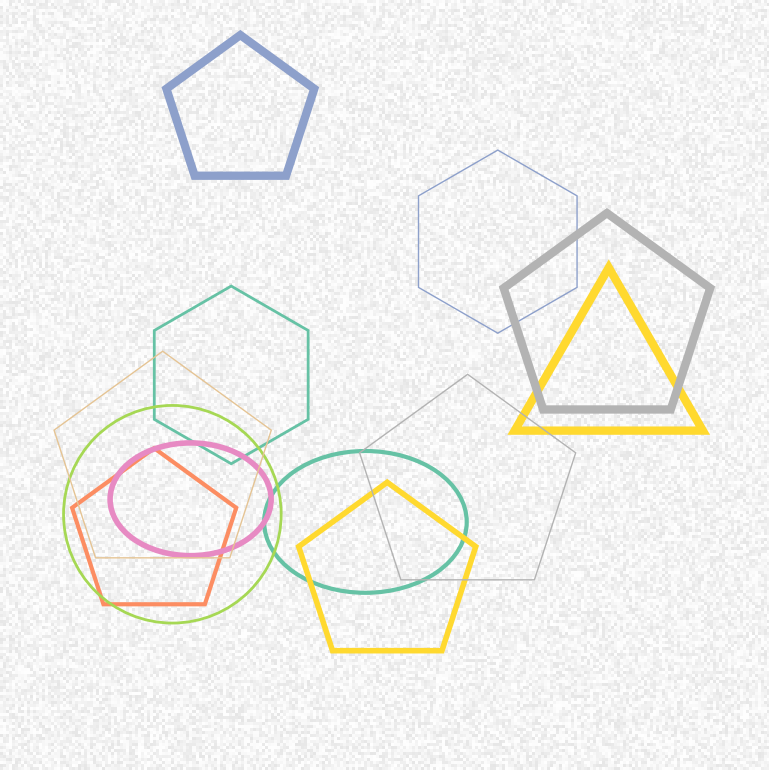[{"shape": "oval", "thickness": 1.5, "radius": 0.66, "center": [0.475, 0.322]}, {"shape": "hexagon", "thickness": 1, "radius": 0.58, "center": [0.3, 0.513]}, {"shape": "pentagon", "thickness": 1.5, "radius": 0.56, "center": [0.2, 0.306]}, {"shape": "hexagon", "thickness": 0.5, "radius": 0.59, "center": [0.646, 0.686]}, {"shape": "pentagon", "thickness": 3, "radius": 0.5, "center": [0.312, 0.853]}, {"shape": "oval", "thickness": 2, "radius": 0.52, "center": [0.248, 0.352]}, {"shape": "circle", "thickness": 1, "radius": 0.71, "center": [0.224, 0.332]}, {"shape": "pentagon", "thickness": 2, "radius": 0.6, "center": [0.503, 0.253]}, {"shape": "triangle", "thickness": 3, "radius": 0.71, "center": [0.791, 0.511]}, {"shape": "pentagon", "thickness": 0.5, "radius": 0.74, "center": [0.211, 0.396]}, {"shape": "pentagon", "thickness": 0.5, "radius": 0.74, "center": [0.607, 0.366]}, {"shape": "pentagon", "thickness": 3, "radius": 0.7, "center": [0.788, 0.582]}]